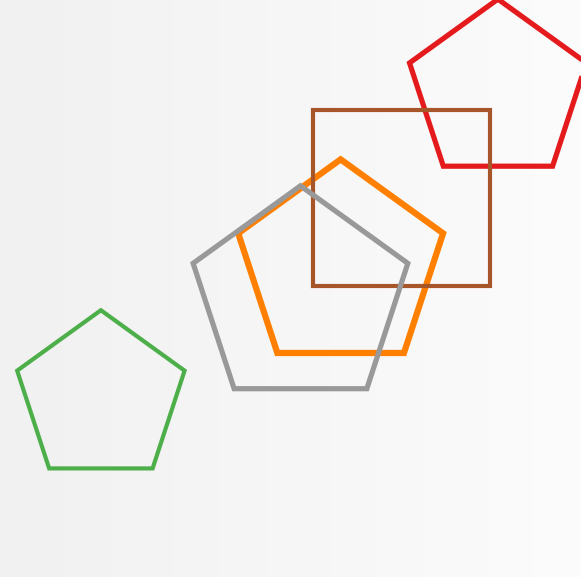[{"shape": "pentagon", "thickness": 2.5, "radius": 0.8, "center": [0.857, 0.841]}, {"shape": "pentagon", "thickness": 2, "radius": 0.76, "center": [0.174, 0.311]}, {"shape": "pentagon", "thickness": 3, "radius": 0.93, "center": [0.586, 0.538]}, {"shape": "square", "thickness": 2, "radius": 0.76, "center": [0.691, 0.657]}, {"shape": "pentagon", "thickness": 2.5, "radius": 0.97, "center": [0.517, 0.483]}]